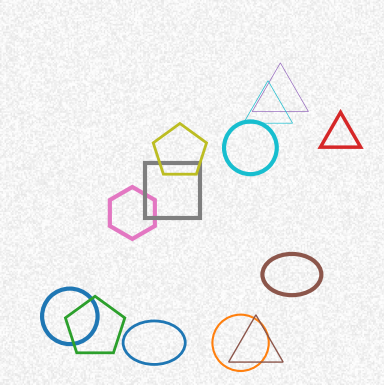[{"shape": "circle", "thickness": 3, "radius": 0.36, "center": [0.181, 0.178]}, {"shape": "oval", "thickness": 2, "radius": 0.4, "center": [0.4, 0.11]}, {"shape": "circle", "thickness": 1.5, "radius": 0.37, "center": [0.625, 0.11]}, {"shape": "pentagon", "thickness": 2, "radius": 0.41, "center": [0.247, 0.149]}, {"shape": "triangle", "thickness": 2.5, "radius": 0.3, "center": [0.885, 0.648]}, {"shape": "triangle", "thickness": 0.5, "radius": 0.42, "center": [0.728, 0.752]}, {"shape": "oval", "thickness": 3, "radius": 0.38, "center": [0.758, 0.287]}, {"shape": "triangle", "thickness": 1, "radius": 0.41, "center": [0.665, 0.1]}, {"shape": "hexagon", "thickness": 3, "radius": 0.34, "center": [0.344, 0.447]}, {"shape": "square", "thickness": 3, "radius": 0.36, "center": [0.449, 0.505]}, {"shape": "pentagon", "thickness": 2, "radius": 0.36, "center": [0.467, 0.606]}, {"shape": "circle", "thickness": 3, "radius": 0.34, "center": [0.65, 0.616]}, {"shape": "triangle", "thickness": 0.5, "radius": 0.37, "center": [0.696, 0.717]}]